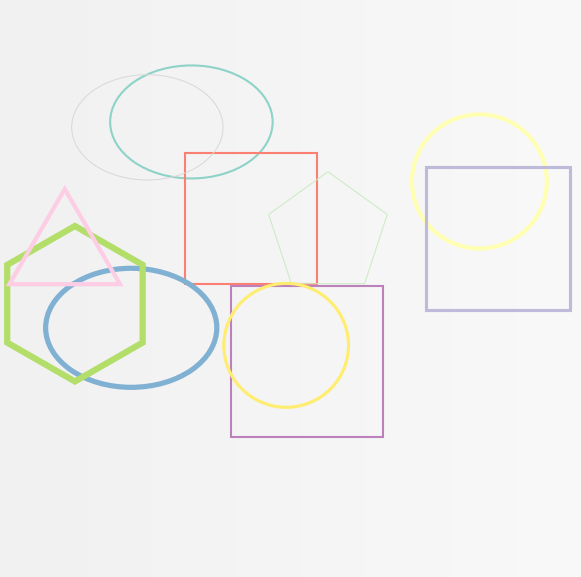[{"shape": "oval", "thickness": 1, "radius": 0.7, "center": [0.329, 0.788]}, {"shape": "circle", "thickness": 2, "radius": 0.58, "center": [0.825, 0.685]}, {"shape": "square", "thickness": 1.5, "radius": 0.62, "center": [0.857, 0.585]}, {"shape": "square", "thickness": 1, "radius": 0.57, "center": [0.431, 0.62]}, {"shape": "oval", "thickness": 2.5, "radius": 0.74, "center": [0.226, 0.432]}, {"shape": "hexagon", "thickness": 3, "radius": 0.67, "center": [0.129, 0.473]}, {"shape": "triangle", "thickness": 2, "radius": 0.55, "center": [0.111, 0.562]}, {"shape": "oval", "thickness": 0.5, "radius": 0.65, "center": [0.254, 0.779]}, {"shape": "square", "thickness": 1, "radius": 0.65, "center": [0.528, 0.373]}, {"shape": "pentagon", "thickness": 0.5, "radius": 0.54, "center": [0.564, 0.595]}, {"shape": "circle", "thickness": 1.5, "radius": 0.54, "center": [0.492, 0.401]}]